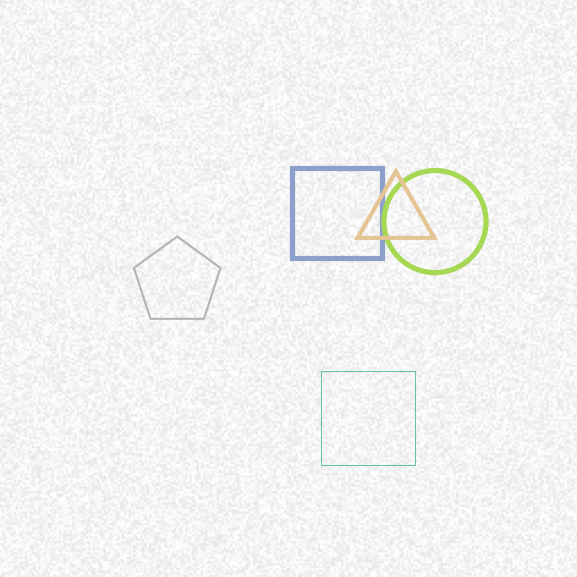[{"shape": "square", "thickness": 0.5, "radius": 0.4, "center": [0.637, 0.276]}, {"shape": "square", "thickness": 2.5, "radius": 0.39, "center": [0.584, 0.63]}, {"shape": "circle", "thickness": 2.5, "radius": 0.44, "center": [0.753, 0.615]}, {"shape": "triangle", "thickness": 2, "radius": 0.38, "center": [0.686, 0.626]}, {"shape": "pentagon", "thickness": 1, "radius": 0.39, "center": [0.307, 0.511]}]